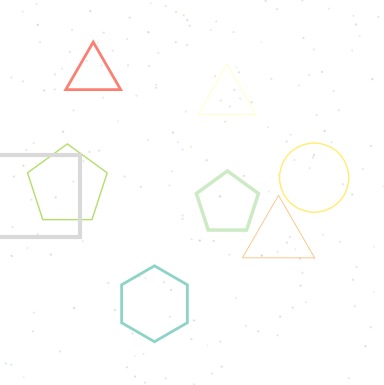[{"shape": "hexagon", "thickness": 2, "radius": 0.49, "center": [0.401, 0.211]}, {"shape": "triangle", "thickness": 0.5, "radius": 0.44, "center": [0.59, 0.746]}, {"shape": "triangle", "thickness": 2, "radius": 0.41, "center": [0.242, 0.808]}, {"shape": "triangle", "thickness": 0.5, "radius": 0.54, "center": [0.723, 0.384]}, {"shape": "pentagon", "thickness": 1, "radius": 0.54, "center": [0.175, 0.517]}, {"shape": "square", "thickness": 3, "radius": 0.53, "center": [0.101, 0.492]}, {"shape": "pentagon", "thickness": 2.5, "radius": 0.42, "center": [0.591, 0.471]}, {"shape": "circle", "thickness": 1, "radius": 0.45, "center": [0.816, 0.539]}]